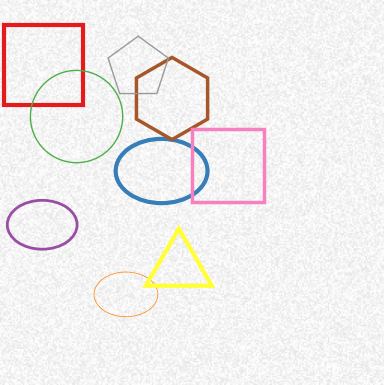[{"shape": "square", "thickness": 3, "radius": 0.52, "center": [0.114, 0.831]}, {"shape": "oval", "thickness": 3, "radius": 0.6, "center": [0.42, 0.556]}, {"shape": "circle", "thickness": 1, "radius": 0.6, "center": [0.199, 0.697]}, {"shape": "oval", "thickness": 2, "radius": 0.45, "center": [0.11, 0.416]}, {"shape": "oval", "thickness": 0.5, "radius": 0.41, "center": [0.327, 0.235]}, {"shape": "triangle", "thickness": 3, "radius": 0.49, "center": [0.465, 0.307]}, {"shape": "hexagon", "thickness": 2.5, "radius": 0.53, "center": [0.447, 0.744]}, {"shape": "square", "thickness": 2.5, "radius": 0.47, "center": [0.593, 0.571]}, {"shape": "pentagon", "thickness": 1, "radius": 0.41, "center": [0.359, 0.824]}]